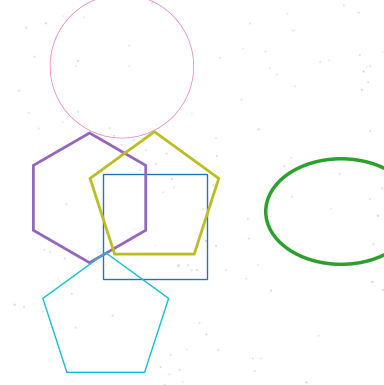[{"shape": "square", "thickness": 1, "radius": 0.68, "center": [0.403, 0.412]}, {"shape": "oval", "thickness": 2.5, "radius": 0.98, "center": [0.886, 0.451]}, {"shape": "hexagon", "thickness": 2, "radius": 0.84, "center": [0.233, 0.486]}, {"shape": "circle", "thickness": 0.5, "radius": 0.93, "center": [0.317, 0.828]}, {"shape": "pentagon", "thickness": 2, "radius": 0.88, "center": [0.401, 0.482]}, {"shape": "pentagon", "thickness": 1, "radius": 0.86, "center": [0.275, 0.172]}]